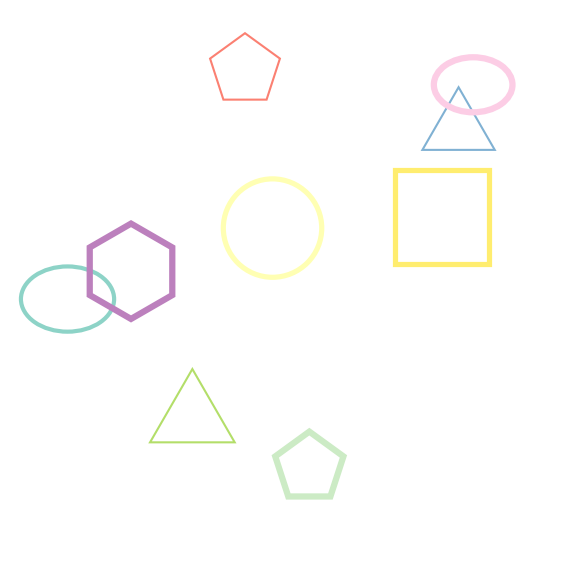[{"shape": "oval", "thickness": 2, "radius": 0.4, "center": [0.117, 0.481]}, {"shape": "circle", "thickness": 2.5, "radius": 0.43, "center": [0.472, 0.604]}, {"shape": "pentagon", "thickness": 1, "radius": 0.32, "center": [0.424, 0.878]}, {"shape": "triangle", "thickness": 1, "radius": 0.36, "center": [0.794, 0.776]}, {"shape": "triangle", "thickness": 1, "radius": 0.42, "center": [0.333, 0.275]}, {"shape": "oval", "thickness": 3, "radius": 0.34, "center": [0.819, 0.852]}, {"shape": "hexagon", "thickness": 3, "radius": 0.41, "center": [0.227, 0.529]}, {"shape": "pentagon", "thickness": 3, "radius": 0.31, "center": [0.536, 0.19]}, {"shape": "square", "thickness": 2.5, "radius": 0.41, "center": [0.766, 0.624]}]